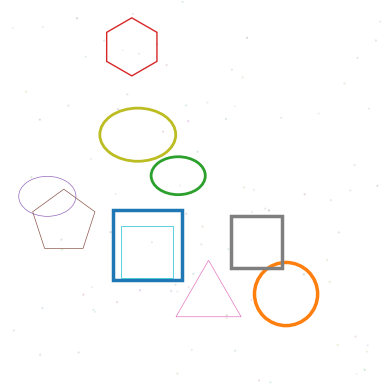[{"shape": "square", "thickness": 2.5, "radius": 0.45, "center": [0.383, 0.364]}, {"shape": "circle", "thickness": 2.5, "radius": 0.41, "center": [0.743, 0.236]}, {"shape": "oval", "thickness": 2, "radius": 0.35, "center": [0.463, 0.544]}, {"shape": "hexagon", "thickness": 1, "radius": 0.38, "center": [0.342, 0.878]}, {"shape": "oval", "thickness": 0.5, "radius": 0.37, "center": [0.123, 0.49]}, {"shape": "pentagon", "thickness": 0.5, "radius": 0.43, "center": [0.166, 0.424]}, {"shape": "triangle", "thickness": 0.5, "radius": 0.49, "center": [0.542, 0.226]}, {"shape": "square", "thickness": 2.5, "radius": 0.33, "center": [0.666, 0.371]}, {"shape": "oval", "thickness": 2, "radius": 0.49, "center": [0.358, 0.65]}, {"shape": "square", "thickness": 0.5, "radius": 0.33, "center": [0.381, 0.346]}]